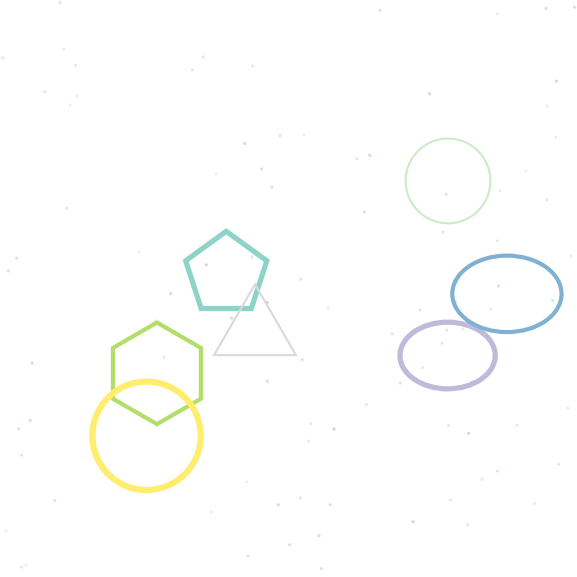[{"shape": "pentagon", "thickness": 2.5, "radius": 0.37, "center": [0.392, 0.525]}, {"shape": "oval", "thickness": 2.5, "radius": 0.41, "center": [0.775, 0.384]}, {"shape": "oval", "thickness": 2, "radius": 0.47, "center": [0.878, 0.49]}, {"shape": "hexagon", "thickness": 2, "radius": 0.44, "center": [0.272, 0.353]}, {"shape": "triangle", "thickness": 1, "radius": 0.41, "center": [0.442, 0.425]}, {"shape": "circle", "thickness": 1, "radius": 0.37, "center": [0.776, 0.686]}, {"shape": "circle", "thickness": 3, "radius": 0.47, "center": [0.254, 0.245]}]